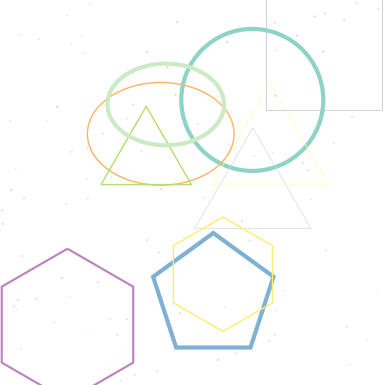[{"shape": "circle", "thickness": 3, "radius": 0.92, "center": [0.655, 0.74]}, {"shape": "triangle", "thickness": 0.5, "radius": 0.88, "center": [0.702, 0.607]}, {"shape": "square", "thickness": 0.5, "radius": 0.76, "center": [0.841, 0.866]}, {"shape": "pentagon", "thickness": 3, "radius": 0.82, "center": [0.554, 0.23]}, {"shape": "oval", "thickness": 1, "radius": 0.95, "center": [0.417, 0.652]}, {"shape": "triangle", "thickness": 1, "radius": 0.68, "center": [0.38, 0.588]}, {"shape": "triangle", "thickness": 0.5, "radius": 0.87, "center": [0.657, 0.494]}, {"shape": "hexagon", "thickness": 1.5, "radius": 0.99, "center": [0.175, 0.157]}, {"shape": "oval", "thickness": 3, "radius": 0.76, "center": [0.431, 0.729]}, {"shape": "hexagon", "thickness": 1, "radius": 0.74, "center": [0.579, 0.288]}]